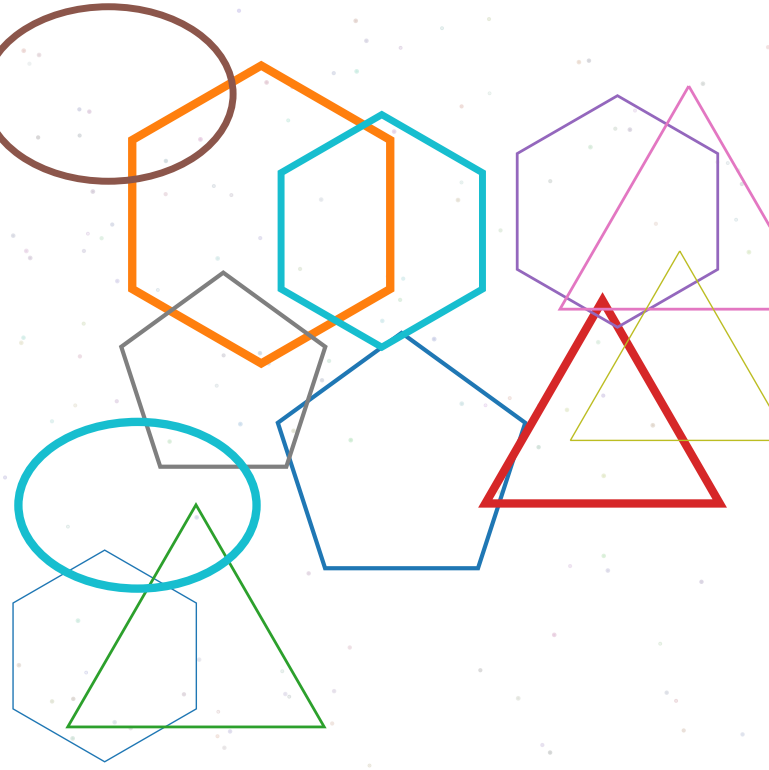[{"shape": "pentagon", "thickness": 1.5, "radius": 0.84, "center": [0.521, 0.399]}, {"shape": "hexagon", "thickness": 0.5, "radius": 0.69, "center": [0.136, 0.148]}, {"shape": "hexagon", "thickness": 3, "radius": 0.97, "center": [0.339, 0.721]}, {"shape": "triangle", "thickness": 1, "radius": 0.96, "center": [0.255, 0.152]}, {"shape": "triangle", "thickness": 3, "radius": 0.88, "center": [0.783, 0.434]}, {"shape": "hexagon", "thickness": 1, "radius": 0.75, "center": [0.802, 0.725]}, {"shape": "oval", "thickness": 2.5, "radius": 0.81, "center": [0.141, 0.878]}, {"shape": "triangle", "thickness": 1, "radius": 0.97, "center": [0.894, 0.695]}, {"shape": "pentagon", "thickness": 1.5, "radius": 0.7, "center": [0.29, 0.507]}, {"shape": "triangle", "thickness": 0.5, "radius": 0.82, "center": [0.883, 0.51]}, {"shape": "hexagon", "thickness": 2.5, "radius": 0.76, "center": [0.496, 0.7]}, {"shape": "oval", "thickness": 3, "radius": 0.77, "center": [0.179, 0.344]}]